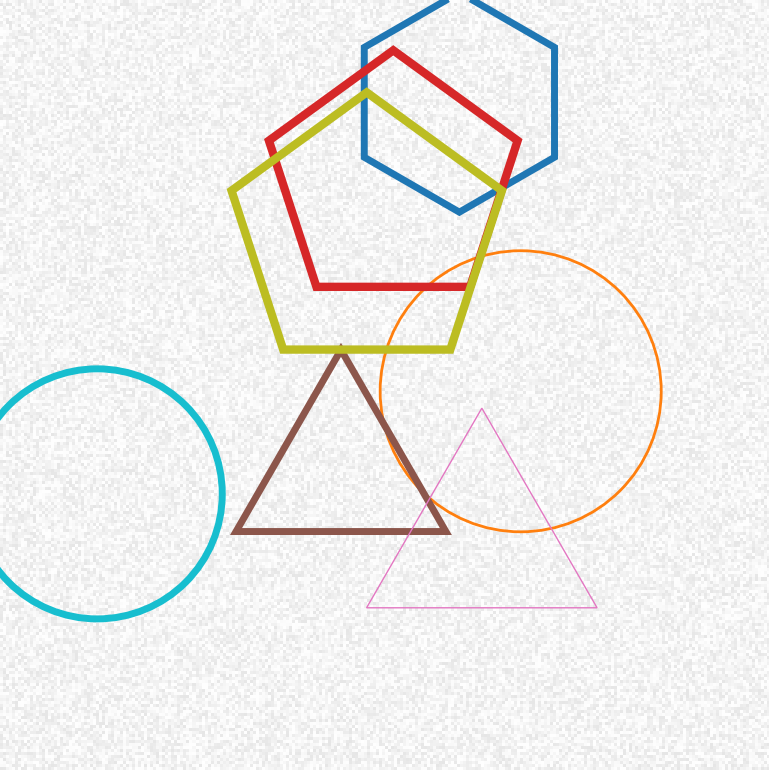[{"shape": "hexagon", "thickness": 2.5, "radius": 0.71, "center": [0.597, 0.867]}, {"shape": "circle", "thickness": 1, "radius": 0.91, "center": [0.676, 0.492]}, {"shape": "pentagon", "thickness": 3, "radius": 0.85, "center": [0.511, 0.765]}, {"shape": "triangle", "thickness": 2.5, "radius": 0.79, "center": [0.443, 0.388]}, {"shape": "triangle", "thickness": 0.5, "radius": 0.86, "center": [0.626, 0.297]}, {"shape": "pentagon", "thickness": 3, "radius": 0.92, "center": [0.476, 0.695]}, {"shape": "circle", "thickness": 2.5, "radius": 0.81, "center": [0.126, 0.359]}]